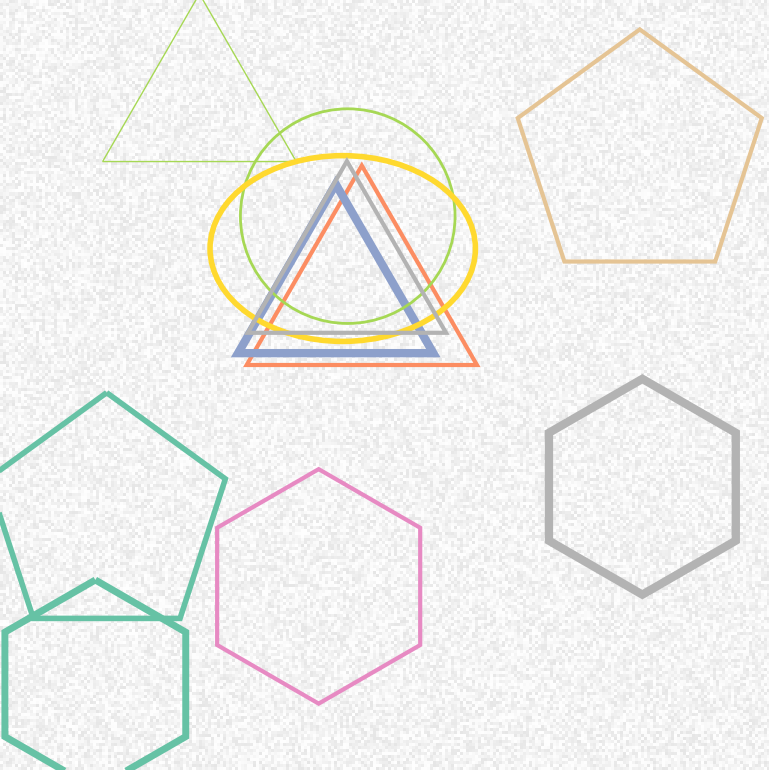[{"shape": "pentagon", "thickness": 2, "radius": 0.81, "center": [0.139, 0.328]}, {"shape": "hexagon", "thickness": 2.5, "radius": 0.68, "center": [0.124, 0.111]}, {"shape": "triangle", "thickness": 1.5, "radius": 0.86, "center": [0.47, 0.612]}, {"shape": "triangle", "thickness": 3, "radius": 0.73, "center": [0.436, 0.615]}, {"shape": "hexagon", "thickness": 1.5, "radius": 0.76, "center": [0.414, 0.238]}, {"shape": "circle", "thickness": 1, "radius": 0.7, "center": [0.452, 0.719]}, {"shape": "triangle", "thickness": 0.5, "radius": 0.73, "center": [0.259, 0.863]}, {"shape": "oval", "thickness": 2, "radius": 0.86, "center": [0.445, 0.677]}, {"shape": "pentagon", "thickness": 1.5, "radius": 0.83, "center": [0.831, 0.795]}, {"shape": "triangle", "thickness": 1.5, "radius": 0.74, "center": [0.451, 0.642]}, {"shape": "hexagon", "thickness": 3, "radius": 0.7, "center": [0.834, 0.368]}]